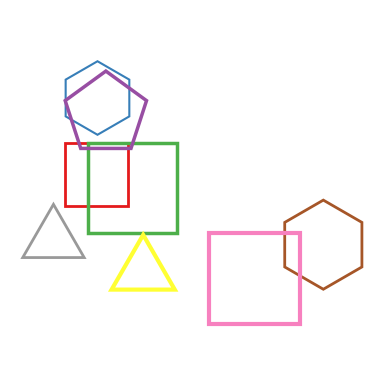[{"shape": "square", "thickness": 2, "radius": 0.41, "center": [0.251, 0.546]}, {"shape": "hexagon", "thickness": 1.5, "radius": 0.48, "center": [0.253, 0.745]}, {"shape": "square", "thickness": 2.5, "radius": 0.58, "center": [0.344, 0.511]}, {"shape": "pentagon", "thickness": 2.5, "radius": 0.56, "center": [0.275, 0.704]}, {"shape": "triangle", "thickness": 3, "radius": 0.47, "center": [0.372, 0.295]}, {"shape": "hexagon", "thickness": 2, "radius": 0.58, "center": [0.84, 0.364]}, {"shape": "square", "thickness": 3, "radius": 0.59, "center": [0.661, 0.276]}, {"shape": "triangle", "thickness": 2, "radius": 0.46, "center": [0.139, 0.377]}]